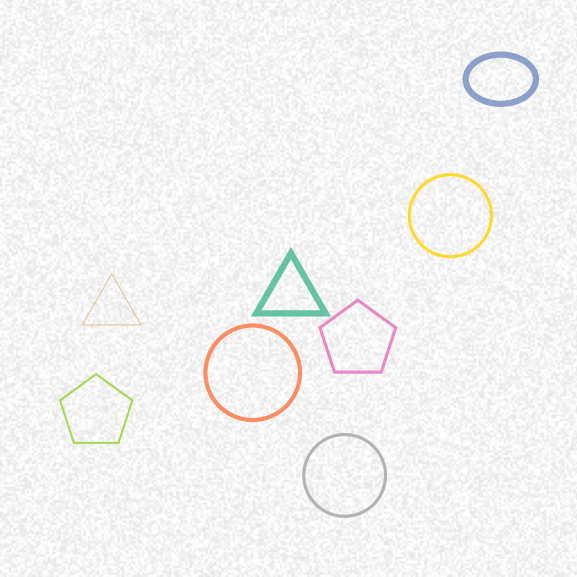[{"shape": "triangle", "thickness": 3, "radius": 0.35, "center": [0.504, 0.491]}, {"shape": "circle", "thickness": 2, "radius": 0.41, "center": [0.438, 0.354]}, {"shape": "oval", "thickness": 3, "radius": 0.3, "center": [0.867, 0.862]}, {"shape": "pentagon", "thickness": 1.5, "radius": 0.34, "center": [0.62, 0.41]}, {"shape": "pentagon", "thickness": 1, "radius": 0.33, "center": [0.167, 0.285]}, {"shape": "circle", "thickness": 1.5, "radius": 0.36, "center": [0.78, 0.626]}, {"shape": "triangle", "thickness": 0.5, "radius": 0.29, "center": [0.193, 0.466]}, {"shape": "circle", "thickness": 1.5, "radius": 0.35, "center": [0.597, 0.176]}]